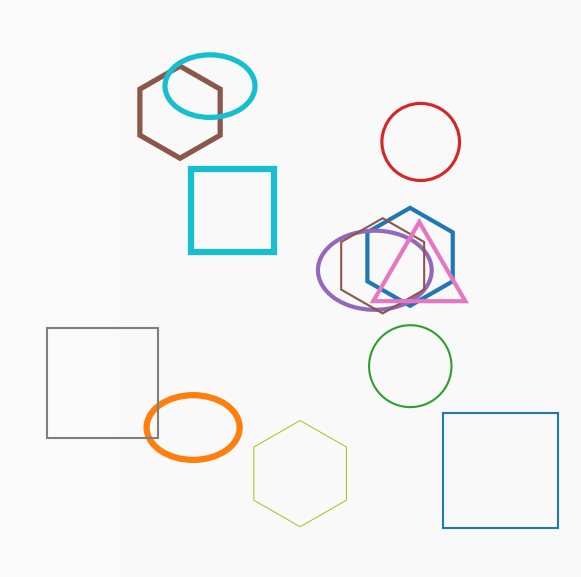[{"shape": "square", "thickness": 1, "radius": 0.5, "center": [0.862, 0.184]}, {"shape": "hexagon", "thickness": 2, "radius": 0.42, "center": [0.705, 0.554]}, {"shape": "oval", "thickness": 3, "radius": 0.4, "center": [0.332, 0.259]}, {"shape": "circle", "thickness": 1, "radius": 0.35, "center": [0.706, 0.365]}, {"shape": "circle", "thickness": 1.5, "radius": 0.33, "center": [0.724, 0.753]}, {"shape": "oval", "thickness": 2, "radius": 0.49, "center": [0.645, 0.531]}, {"shape": "hexagon", "thickness": 2.5, "radius": 0.4, "center": [0.31, 0.805]}, {"shape": "hexagon", "thickness": 1, "radius": 0.41, "center": [0.658, 0.539]}, {"shape": "triangle", "thickness": 2, "radius": 0.46, "center": [0.721, 0.523]}, {"shape": "square", "thickness": 1, "radius": 0.48, "center": [0.177, 0.336]}, {"shape": "hexagon", "thickness": 0.5, "radius": 0.46, "center": [0.516, 0.179]}, {"shape": "oval", "thickness": 2.5, "radius": 0.39, "center": [0.361, 0.85]}, {"shape": "square", "thickness": 3, "radius": 0.36, "center": [0.4, 0.635]}]